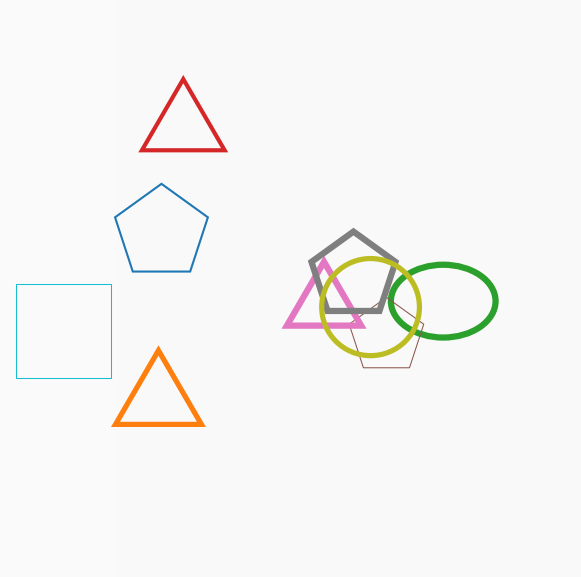[{"shape": "pentagon", "thickness": 1, "radius": 0.42, "center": [0.278, 0.597]}, {"shape": "triangle", "thickness": 2.5, "radius": 0.43, "center": [0.273, 0.307]}, {"shape": "oval", "thickness": 3, "radius": 0.45, "center": [0.763, 0.478]}, {"shape": "triangle", "thickness": 2, "radius": 0.41, "center": [0.315, 0.78]}, {"shape": "pentagon", "thickness": 0.5, "radius": 0.34, "center": [0.665, 0.417]}, {"shape": "triangle", "thickness": 3, "radius": 0.37, "center": [0.557, 0.472]}, {"shape": "pentagon", "thickness": 3, "radius": 0.38, "center": [0.608, 0.522]}, {"shape": "circle", "thickness": 2.5, "radius": 0.42, "center": [0.638, 0.467]}, {"shape": "square", "thickness": 0.5, "radius": 0.41, "center": [0.109, 0.425]}]